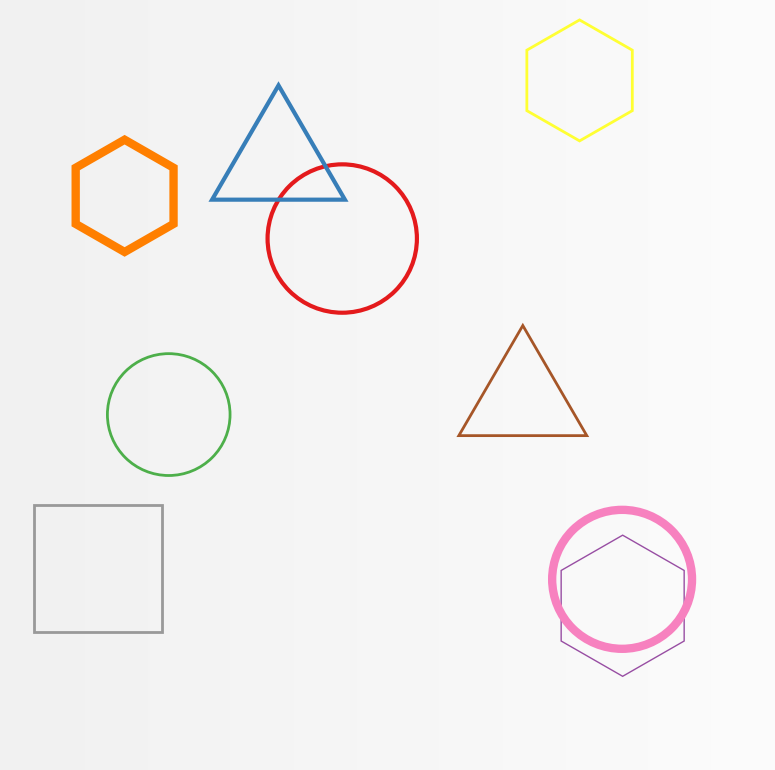[{"shape": "circle", "thickness": 1.5, "radius": 0.48, "center": [0.442, 0.69]}, {"shape": "triangle", "thickness": 1.5, "radius": 0.49, "center": [0.359, 0.79]}, {"shape": "circle", "thickness": 1, "radius": 0.4, "center": [0.218, 0.462]}, {"shape": "hexagon", "thickness": 0.5, "radius": 0.46, "center": [0.803, 0.213]}, {"shape": "hexagon", "thickness": 3, "radius": 0.36, "center": [0.161, 0.746]}, {"shape": "hexagon", "thickness": 1, "radius": 0.39, "center": [0.748, 0.896]}, {"shape": "triangle", "thickness": 1, "radius": 0.48, "center": [0.675, 0.482]}, {"shape": "circle", "thickness": 3, "radius": 0.45, "center": [0.803, 0.248]}, {"shape": "square", "thickness": 1, "radius": 0.41, "center": [0.126, 0.262]}]